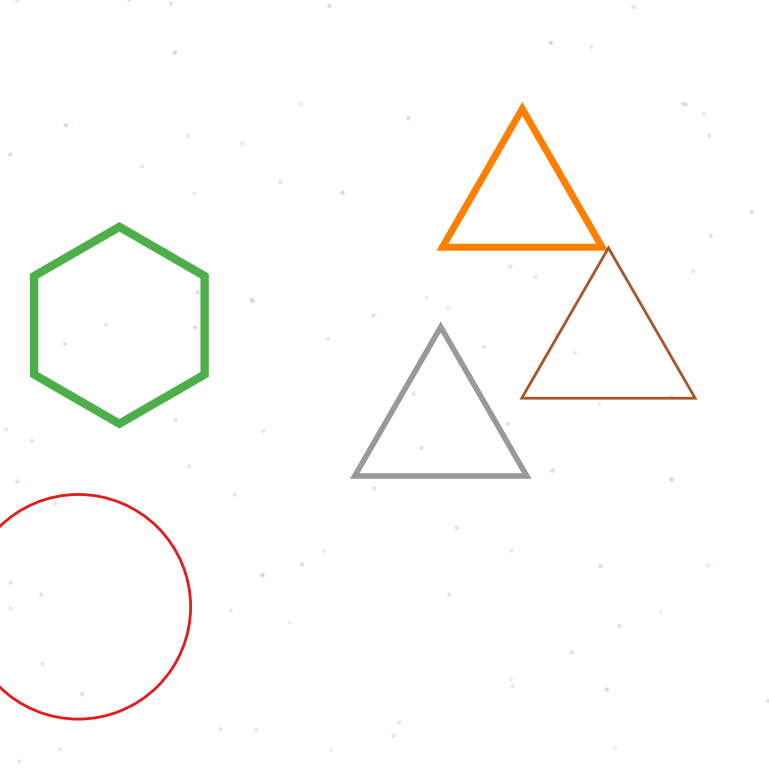[{"shape": "circle", "thickness": 1, "radius": 0.73, "center": [0.102, 0.212]}, {"shape": "hexagon", "thickness": 3, "radius": 0.64, "center": [0.155, 0.578]}, {"shape": "triangle", "thickness": 2.5, "radius": 0.6, "center": [0.678, 0.739]}, {"shape": "triangle", "thickness": 1, "radius": 0.65, "center": [0.79, 0.548]}, {"shape": "triangle", "thickness": 2, "radius": 0.65, "center": [0.572, 0.446]}]